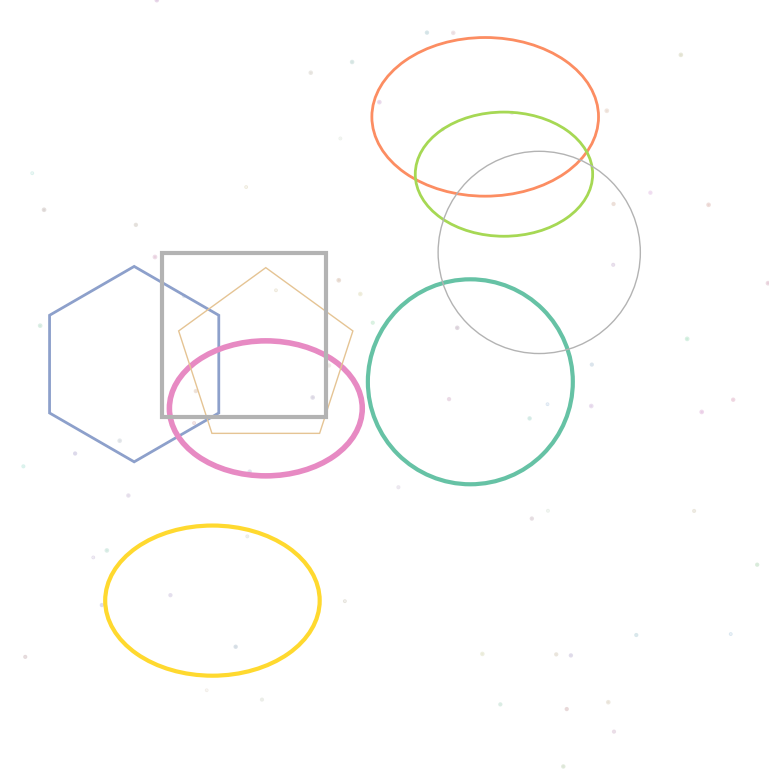[{"shape": "circle", "thickness": 1.5, "radius": 0.67, "center": [0.611, 0.504]}, {"shape": "oval", "thickness": 1, "radius": 0.74, "center": [0.63, 0.848]}, {"shape": "hexagon", "thickness": 1, "radius": 0.63, "center": [0.174, 0.527]}, {"shape": "oval", "thickness": 2, "radius": 0.63, "center": [0.345, 0.47]}, {"shape": "oval", "thickness": 1, "radius": 0.58, "center": [0.654, 0.774]}, {"shape": "oval", "thickness": 1.5, "radius": 0.7, "center": [0.276, 0.22]}, {"shape": "pentagon", "thickness": 0.5, "radius": 0.59, "center": [0.345, 0.533]}, {"shape": "circle", "thickness": 0.5, "radius": 0.66, "center": [0.7, 0.672]}, {"shape": "square", "thickness": 1.5, "radius": 0.53, "center": [0.317, 0.566]}]